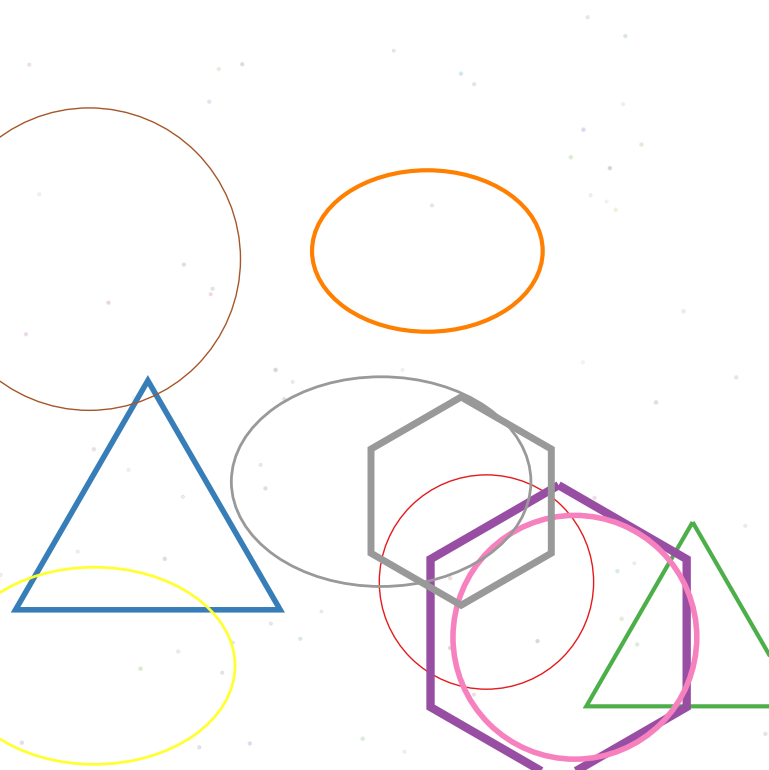[{"shape": "circle", "thickness": 0.5, "radius": 0.7, "center": [0.632, 0.244]}, {"shape": "triangle", "thickness": 2, "radius": 0.99, "center": [0.192, 0.307]}, {"shape": "triangle", "thickness": 1.5, "radius": 0.8, "center": [0.9, 0.162]}, {"shape": "hexagon", "thickness": 3, "radius": 0.96, "center": [0.725, 0.178]}, {"shape": "oval", "thickness": 1.5, "radius": 0.75, "center": [0.555, 0.674]}, {"shape": "oval", "thickness": 1, "radius": 0.91, "center": [0.122, 0.135]}, {"shape": "circle", "thickness": 0.5, "radius": 0.98, "center": [0.116, 0.663]}, {"shape": "circle", "thickness": 2, "radius": 0.79, "center": [0.747, 0.172]}, {"shape": "oval", "thickness": 1, "radius": 0.97, "center": [0.495, 0.375]}, {"shape": "hexagon", "thickness": 2.5, "radius": 0.68, "center": [0.599, 0.349]}]